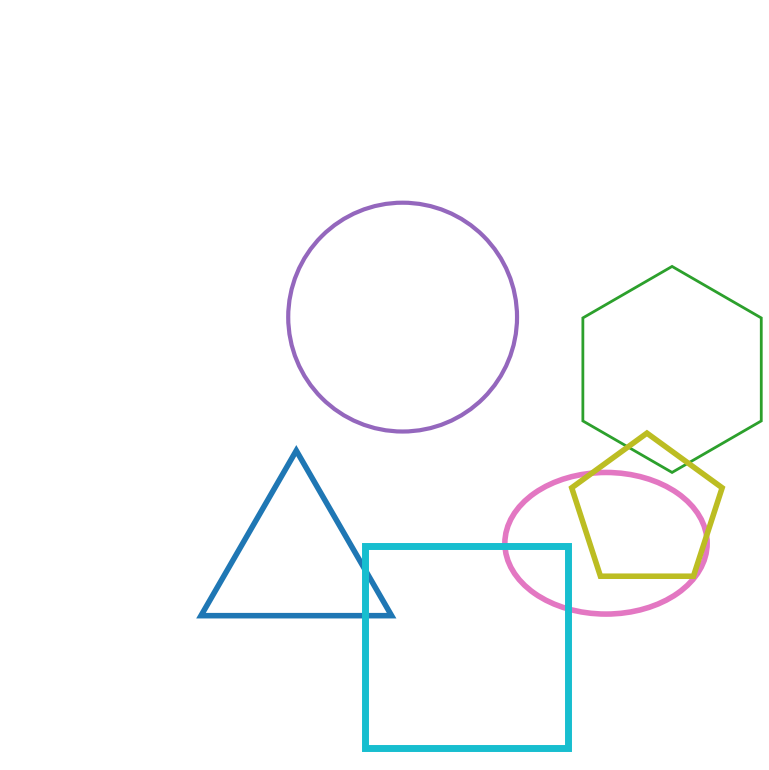[{"shape": "triangle", "thickness": 2, "radius": 0.71, "center": [0.385, 0.272]}, {"shape": "hexagon", "thickness": 1, "radius": 0.67, "center": [0.873, 0.52]}, {"shape": "circle", "thickness": 1.5, "radius": 0.74, "center": [0.523, 0.588]}, {"shape": "oval", "thickness": 2, "radius": 0.66, "center": [0.787, 0.294]}, {"shape": "pentagon", "thickness": 2, "radius": 0.51, "center": [0.84, 0.335]}, {"shape": "square", "thickness": 2.5, "radius": 0.66, "center": [0.606, 0.16]}]